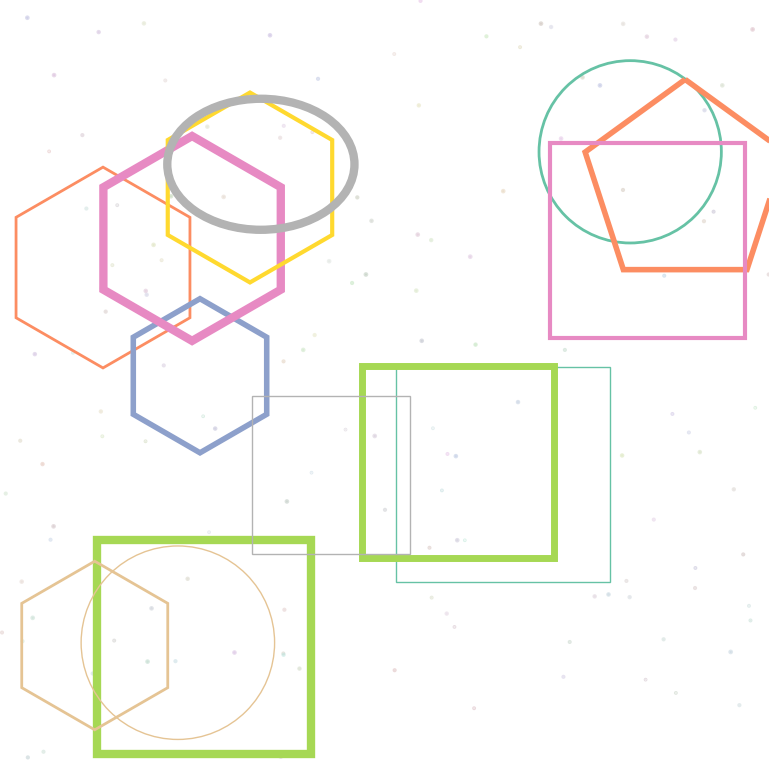[{"shape": "square", "thickness": 0.5, "radius": 0.7, "center": [0.653, 0.383]}, {"shape": "circle", "thickness": 1, "radius": 0.59, "center": [0.818, 0.803]}, {"shape": "pentagon", "thickness": 2, "radius": 0.68, "center": [0.89, 0.76]}, {"shape": "hexagon", "thickness": 1, "radius": 0.65, "center": [0.134, 0.653]}, {"shape": "hexagon", "thickness": 2, "radius": 0.5, "center": [0.26, 0.512]}, {"shape": "hexagon", "thickness": 3, "radius": 0.67, "center": [0.249, 0.69]}, {"shape": "square", "thickness": 1.5, "radius": 0.63, "center": [0.841, 0.688]}, {"shape": "square", "thickness": 2.5, "radius": 0.62, "center": [0.595, 0.4]}, {"shape": "square", "thickness": 3, "radius": 0.7, "center": [0.265, 0.16]}, {"shape": "hexagon", "thickness": 1.5, "radius": 0.62, "center": [0.325, 0.757]}, {"shape": "circle", "thickness": 0.5, "radius": 0.63, "center": [0.231, 0.165]}, {"shape": "hexagon", "thickness": 1, "radius": 0.55, "center": [0.123, 0.162]}, {"shape": "oval", "thickness": 3, "radius": 0.61, "center": [0.339, 0.787]}, {"shape": "square", "thickness": 0.5, "radius": 0.51, "center": [0.429, 0.383]}]